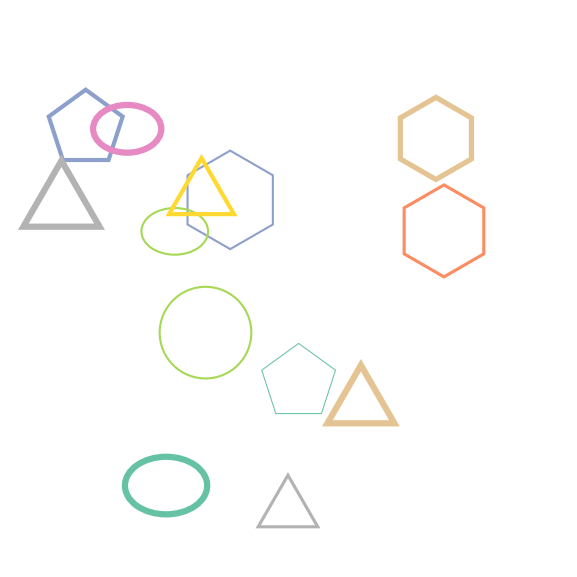[{"shape": "pentagon", "thickness": 0.5, "radius": 0.34, "center": [0.517, 0.337]}, {"shape": "oval", "thickness": 3, "radius": 0.36, "center": [0.288, 0.158]}, {"shape": "hexagon", "thickness": 1.5, "radius": 0.4, "center": [0.769, 0.599]}, {"shape": "pentagon", "thickness": 2, "radius": 0.34, "center": [0.148, 0.776]}, {"shape": "hexagon", "thickness": 1, "radius": 0.43, "center": [0.399, 0.653]}, {"shape": "oval", "thickness": 3, "radius": 0.3, "center": [0.22, 0.776]}, {"shape": "oval", "thickness": 1, "radius": 0.29, "center": [0.303, 0.599]}, {"shape": "circle", "thickness": 1, "radius": 0.4, "center": [0.356, 0.423]}, {"shape": "triangle", "thickness": 2, "radius": 0.32, "center": [0.349, 0.661]}, {"shape": "triangle", "thickness": 3, "radius": 0.34, "center": [0.625, 0.3]}, {"shape": "hexagon", "thickness": 2.5, "radius": 0.36, "center": [0.755, 0.759]}, {"shape": "triangle", "thickness": 1.5, "radius": 0.3, "center": [0.499, 0.117]}, {"shape": "triangle", "thickness": 3, "radius": 0.38, "center": [0.106, 0.645]}]